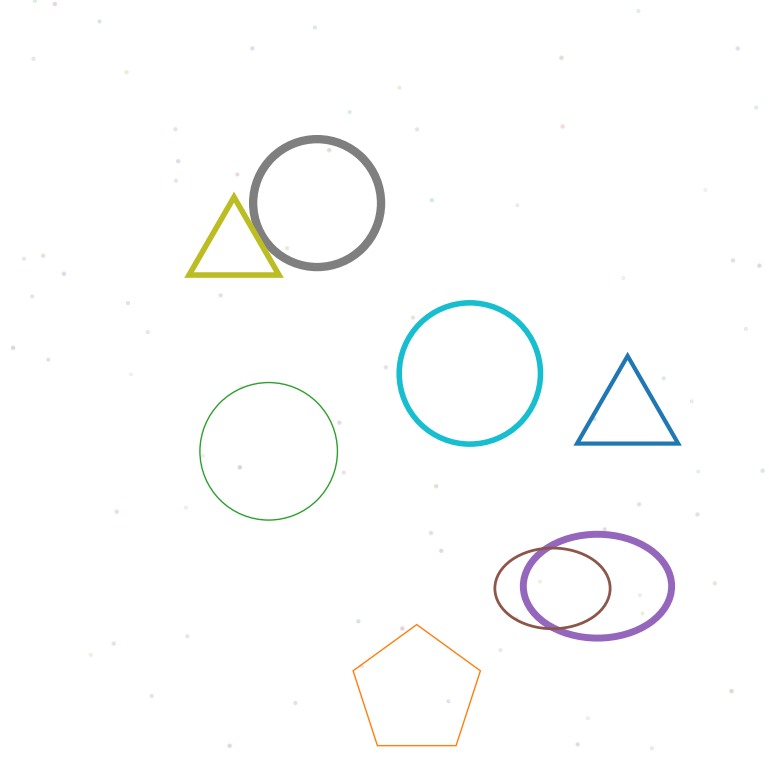[{"shape": "triangle", "thickness": 1.5, "radius": 0.38, "center": [0.815, 0.462]}, {"shape": "pentagon", "thickness": 0.5, "radius": 0.43, "center": [0.541, 0.102]}, {"shape": "circle", "thickness": 0.5, "radius": 0.45, "center": [0.349, 0.414]}, {"shape": "oval", "thickness": 2.5, "radius": 0.48, "center": [0.776, 0.239]}, {"shape": "oval", "thickness": 1, "radius": 0.37, "center": [0.718, 0.236]}, {"shape": "circle", "thickness": 3, "radius": 0.42, "center": [0.412, 0.736]}, {"shape": "triangle", "thickness": 2, "radius": 0.34, "center": [0.304, 0.677]}, {"shape": "circle", "thickness": 2, "radius": 0.46, "center": [0.61, 0.515]}]